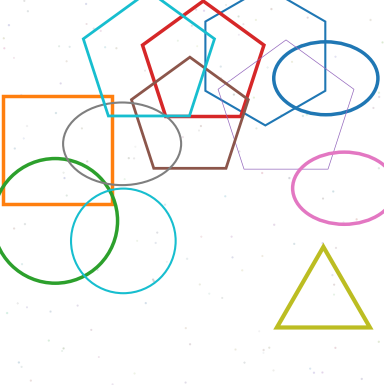[{"shape": "oval", "thickness": 2.5, "radius": 0.68, "center": [0.846, 0.797]}, {"shape": "hexagon", "thickness": 1.5, "radius": 0.9, "center": [0.689, 0.854]}, {"shape": "square", "thickness": 2.5, "radius": 0.71, "center": [0.149, 0.611]}, {"shape": "circle", "thickness": 2.5, "radius": 0.81, "center": [0.144, 0.426]}, {"shape": "pentagon", "thickness": 2.5, "radius": 0.83, "center": [0.528, 0.832]}, {"shape": "pentagon", "thickness": 0.5, "radius": 0.93, "center": [0.743, 0.711]}, {"shape": "pentagon", "thickness": 2, "radius": 0.8, "center": [0.493, 0.692]}, {"shape": "oval", "thickness": 2.5, "radius": 0.67, "center": [0.894, 0.511]}, {"shape": "oval", "thickness": 1.5, "radius": 0.77, "center": [0.317, 0.626]}, {"shape": "triangle", "thickness": 3, "radius": 0.7, "center": [0.84, 0.219]}, {"shape": "circle", "thickness": 1.5, "radius": 0.68, "center": [0.32, 0.374]}, {"shape": "pentagon", "thickness": 2, "radius": 0.9, "center": [0.387, 0.844]}]